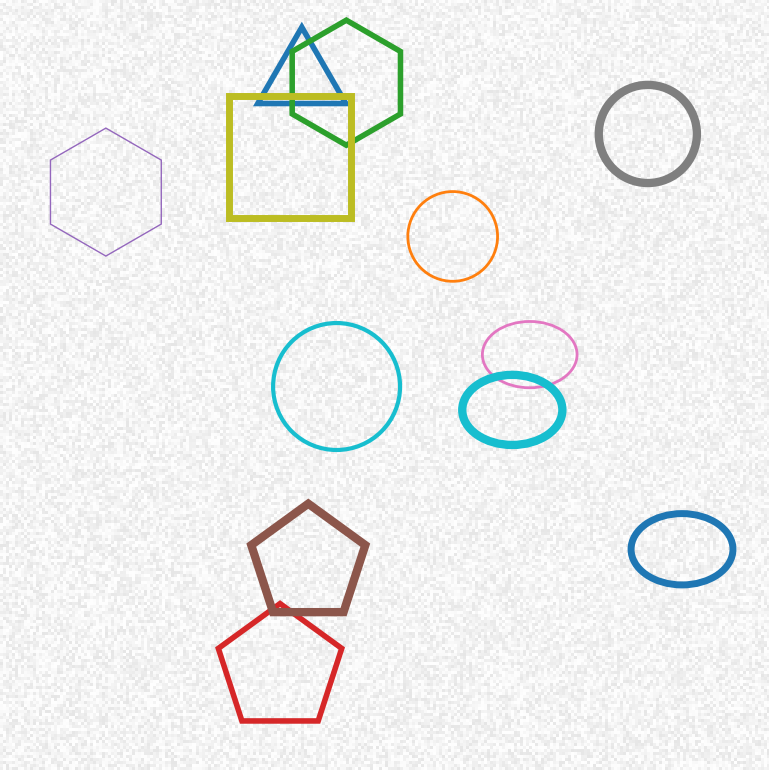[{"shape": "oval", "thickness": 2.5, "radius": 0.33, "center": [0.886, 0.287]}, {"shape": "triangle", "thickness": 2, "radius": 0.33, "center": [0.392, 0.899]}, {"shape": "circle", "thickness": 1, "radius": 0.29, "center": [0.588, 0.693]}, {"shape": "hexagon", "thickness": 2, "radius": 0.41, "center": [0.45, 0.893]}, {"shape": "pentagon", "thickness": 2, "radius": 0.42, "center": [0.364, 0.132]}, {"shape": "hexagon", "thickness": 0.5, "radius": 0.42, "center": [0.137, 0.751]}, {"shape": "pentagon", "thickness": 3, "radius": 0.39, "center": [0.4, 0.268]}, {"shape": "oval", "thickness": 1, "radius": 0.31, "center": [0.688, 0.539]}, {"shape": "circle", "thickness": 3, "radius": 0.32, "center": [0.841, 0.826]}, {"shape": "square", "thickness": 2.5, "radius": 0.4, "center": [0.376, 0.797]}, {"shape": "oval", "thickness": 3, "radius": 0.33, "center": [0.665, 0.468]}, {"shape": "circle", "thickness": 1.5, "radius": 0.41, "center": [0.437, 0.498]}]